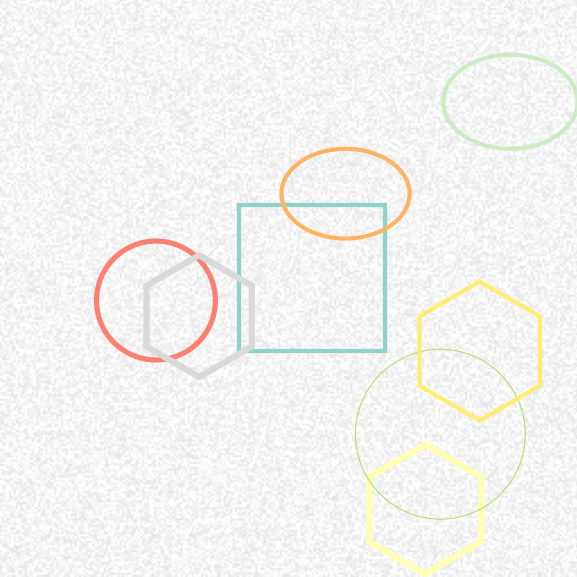[{"shape": "square", "thickness": 2, "radius": 0.63, "center": [0.54, 0.518]}, {"shape": "hexagon", "thickness": 3, "radius": 0.56, "center": [0.736, 0.117]}, {"shape": "circle", "thickness": 2.5, "radius": 0.51, "center": [0.27, 0.479]}, {"shape": "oval", "thickness": 2, "radius": 0.56, "center": [0.598, 0.664]}, {"shape": "circle", "thickness": 0.5, "radius": 0.74, "center": [0.763, 0.247]}, {"shape": "hexagon", "thickness": 3, "radius": 0.53, "center": [0.345, 0.452]}, {"shape": "oval", "thickness": 2, "radius": 0.58, "center": [0.884, 0.823]}, {"shape": "hexagon", "thickness": 2, "radius": 0.6, "center": [0.831, 0.391]}]